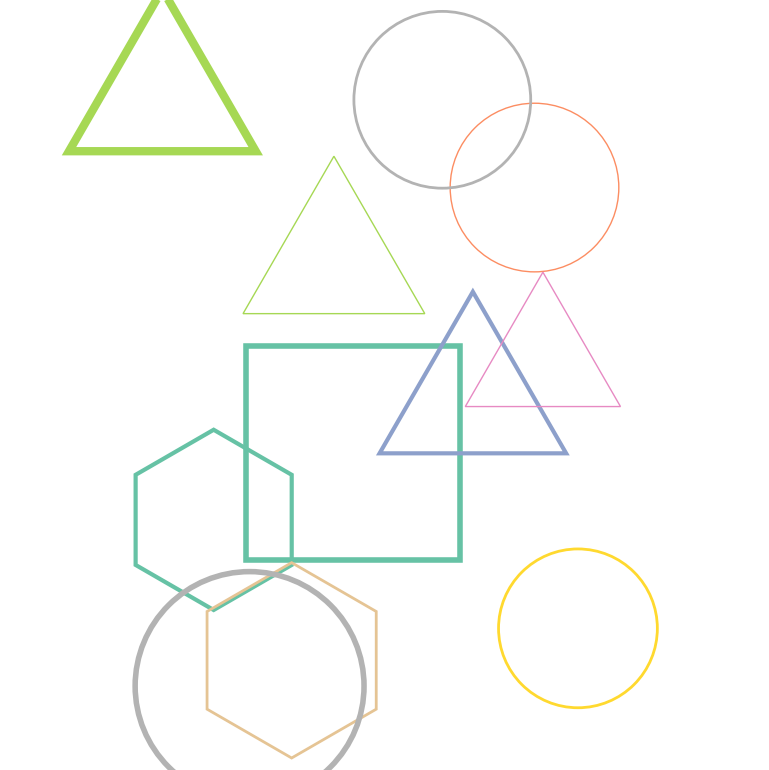[{"shape": "hexagon", "thickness": 1.5, "radius": 0.59, "center": [0.277, 0.325]}, {"shape": "square", "thickness": 2, "radius": 0.69, "center": [0.458, 0.412]}, {"shape": "circle", "thickness": 0.5, "radius": 0.55, "center": [0.694, 0.756]}, {"shape": "triangle", "thickness": 1.5, "radius": 0.7, "center": [0.614, 0.481]}, {"shape": "triangle", "thickness": 0.5, "radius": 0.58, "center": [0.705, 0.53]}, {"shape": "triangle", "thickness": 0.5, "radius": 0.68, "center": [0.434, 0.661]}, {"shape": "triangle", "thickness": 3, "radius": 0.7, "center": [0.211, 0.874]}, {"shape": "circle", "thickness": 1, "radius": 0.52, "center": [0.751, 0.184]}, {"shape": "hexagon", "thickness": 1, "radius": 0.63, "center": [0.379, 0.142]}, {"shape": "circle", "thickness": 1, "radius": 0.57, "center": [0.574, 0.87]}, {"shape": "circle", "thickness": 2, "radius": 0.74, "center": [0.324, 0.109]}]